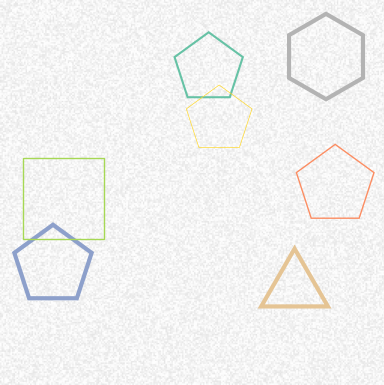[{"shape": "pentagon", "thickness": 1.5, "radius": 0.47, "center": [0.542, 0.823]}, {"shape": "pentagon", "thickness": 1, "radius": 0.53, "center": [0.871, 0.519]}, {"shape": "pentagon", "thickness": 3, "radius": 0.53, "center": [0.138, 0.311]}, {"shape": "square", "thickness": 1, "radius": 0.53, "center": [0.164, 0.485]}, {"shape": "pentagon", "thickness": 0.5, "radius": 0.45, "center": [0.569, 0.69]}, {"shape": "triangle", "thickness": 3, "radius": 0.5, "center": [0.765, 0.254]}, {"shape": "hexagon", "thickness": 3, "radius": 0.55, "center": [0.847, 0.853]}]